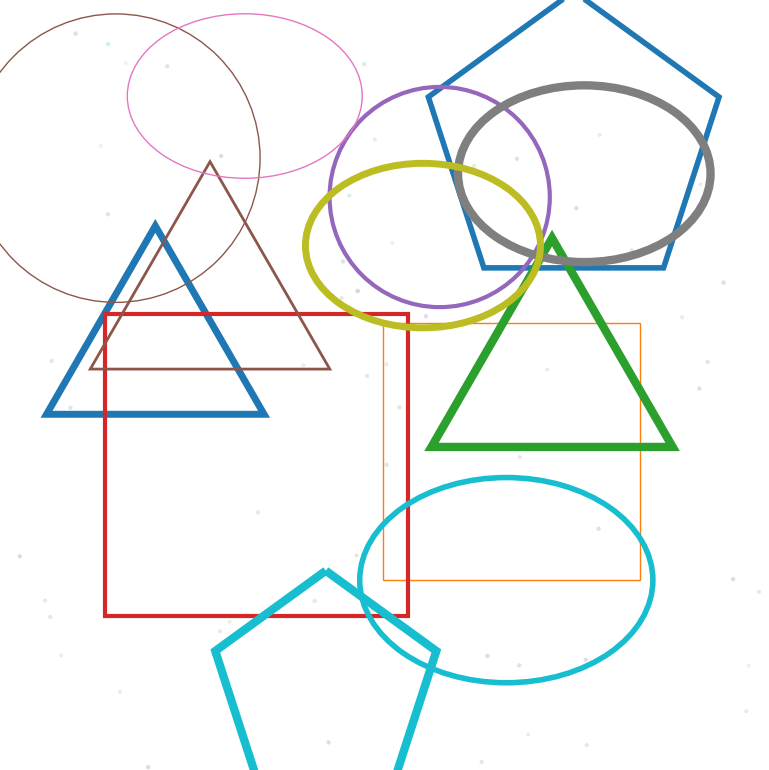[{"shape": "pentagon", "thickness": 2, "radius": 0.99, "center": [0.745, 0.813]}, {"shape": "triangle", "thickness": 2.5, "radius": 0.82, "center": [0.202, 0.544]}, {"shape": "square", "thickness": 0.5, "radius": 0.84, "center": [0.664, 0.414]}, {"shape": "triangle", "thickness": 3, "radius": 0.9, "center": [0.717, 0.51]}, {"shape": "square", "thickness": 1.5, "radius": 0.98, "center": [0.333, 0.396]}, {"shape": "circle", "thickness": 1.5, "radius": 0.72, "center": [0.571, 0.744]}, {"shape": "triangle", "thickness": 1, "radius": 0.9, "center": [0.273, 0.61]}, {"shape": "circle", "thickness": 0.5, "radius": 0.94, "center": [0.15, 0.795]}, {"shape": "oval", "thickness": 0.5, "radius": 0.76, "center": [0.318, 0.875]}, {"shape": "oval", "thickness": 3, "radius": 0.82, "center": [0.759, 0.774]}, {"shape": "oval", "thickness": 2.5, "radius": 0.76, "center": [0.549, 0.681]}, {"shape": "oval", "thickness": 2, "radius": 0.95, "center": [0.658, 0.247]}, {"shape": "pentagon", "thickness": 3, "radius": 0.75, "center": [0.423, 0.108]}]